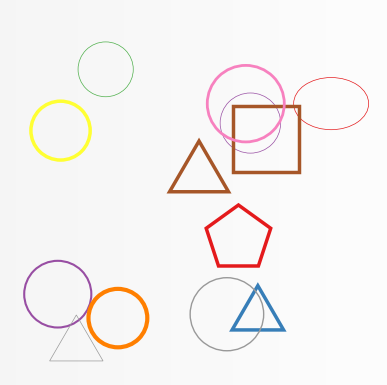[{"shape": "pentagon", "thickness": 2.5, "radius": 0.44, "center": [0.615, 0.38]}, {"shape": "oval", "thickness": 0.5, "radius": 0.48, "center": [0.855, 0.731]}, {"shape": "triangle", "thickness": 2.5, "radius": 0.38, "center": [0.665, 0.181]}, {"shape": "circle", "thickness": 0.5, "radius": 0.36, "center": [0.273, 0.82]}, {"shape": "circle", "thickness": 1.5, "radius": 0.43, "center": [0.149, 0.236]}, {"shape": "circle", "thickness": 0.5, "radius": 0.39, "center": [0.646, 0.68]}, {"shape": "circle", "thickness": 3, "radius": 0.38, "center": [0.304, 0.174]}, {"shape": "circle", "thickness": 2.5, "radius": 0.38, "center": [0.156, 0.661]}, {"shape": "triangle", "thickness": 2.5, "radius": 0.44, "center": [0.514, 0.546]}, {"shape": "square", "thickness": 2.5, "radius": 0.43, "center": [0.687, 0.639]}, {"shape": "circle", "thickness": 2, "radius": 0.5, "center": [0.634, 0.731]}, {"shape": "circle", "thickness": 1, "radius": 0.47, "center": [0.586, 0.184]}, {"shape": "triangle", "thickness": 0.5, "radius": 0.4, "center": [0.197, 0.102]}]